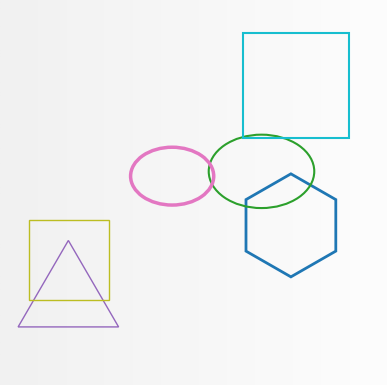[{"shape": "hexagon", "thickness": 2, "radius": 0.67, "center": [0.751, 0.415]}, {"shape": "oval", "thickness": 1.5, "radius": 0.68, "center": [0.675, 0.555]}, {"shape": "triangle", "thickness": 1, "radius": 0.75, "center": [0.176, 0.226]}, {"shape": "oval", "thickness": 2.5, "radius": 0.54, "center": [0.444, 0.543]}, {"shape": "square", "thickness": 1, "radius": 0.52, "center": [0.178, 0.324]}, {"shape": "square", "thickness": 1.5, "radius": 0.68, "center": [0.765, 0.778]}]